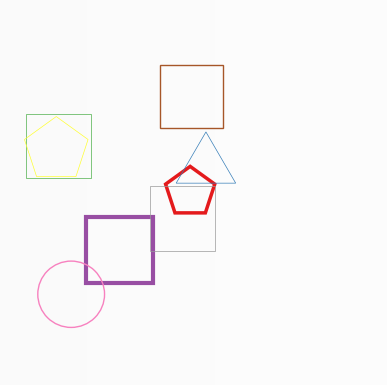[{"shape": "pentagon", "thickness": 2.5, "radius": 0.33, "center": [0.491, 0.501]}, {"shape": "triangle", "thickness": 0.5, "radius": 0.44, "center": [0.531, 0.569]}, {"shape": "square", "thickness": 0.5, "radius": 0.42, "center": [0.151, 0.621]}, {"shape": "square", "thickness": 3, "radius": 0.43, "center": [0.308, 0.351]}, {"shape": "pentagon", "thickness": 0.5, "radius": 0.43, "center": [0.145, 0.611]}, {"shape": "square", "thickness": 1, "radius": 0.41, "center": [0.494, 0.748]}, {"shape": "circle", "thickness": 1, "radius": 0.43, "center": [0.184, 0.236]}, {"shape": "square", "thickness": 0.5, "radius": 0.42, "center": [0.471, 0.432]}]